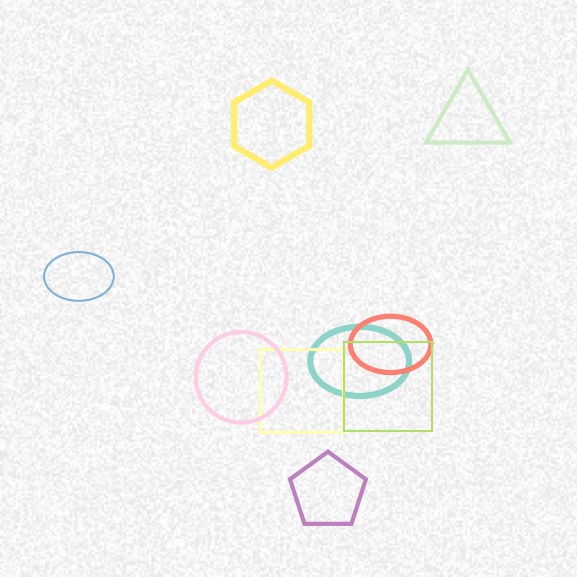[{"shape": "oval", "thickness": 3, "radius": 0.43, "center": [0.623, 0.373]}, {"shape": "square", "thickness": 1.5, "radius": 0.36, "center": [0.522, 0.323]}, {"shape": "oval", "thickness": 2.5, "radius": 0.35, "center": [0.676, 0.403]}, {"shape": "oval", "thickness": 1, "radius": 0.3, "center": [0.137, 0.52]}, {"shape": "square", "thickness": 1, "radius": 0.38, "center": [0.672, 0.33]}, {"shape": "circle", "thickness": 2, "radius": 0.39, "center": [0.418, 0.346]}, {"shape": "pentagon", "thickness": 2, "radius": 0.35, "center": [0.568, 0.148]}, {"shape": "triangle", "thickness": 2, "radius": 0.42, "center": [0.81, 0.794]}, {"shape": "hexagon", "thickness": 3, "radius": 0.38, "center": [0.47, 0.784]}]